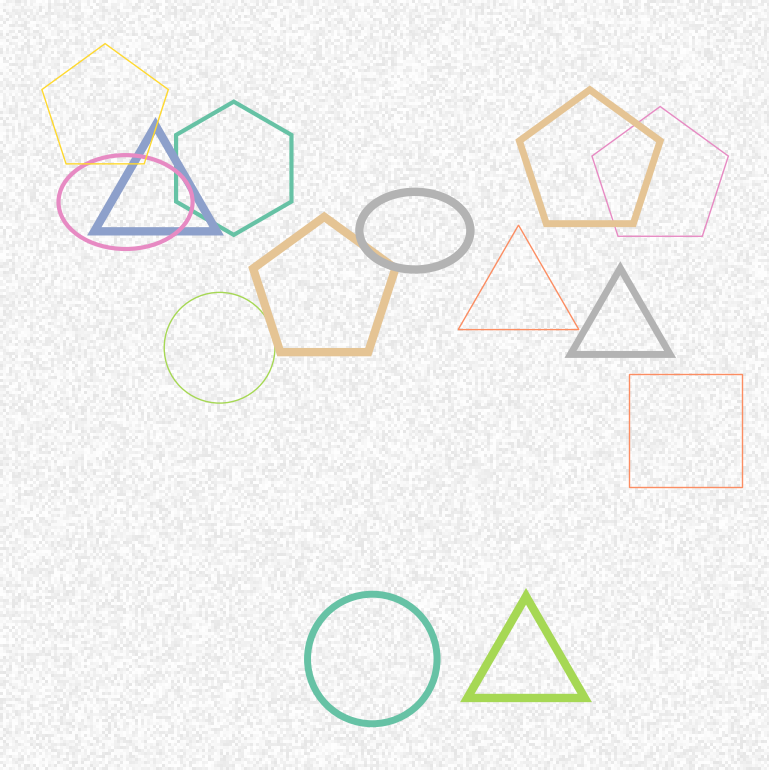[{"shape": "circle", "thickness": 2.5, "radius": 0.42, "center": [0.484, 0.144]}, {"shape": "hexagon", "thickness": 1.5, "radius": 0.43, "center": [0.304, 0.781]}, {"shape": "square", "thickness": 0.5, "radius": 0.37, "center": [0.89, 0.441]}, {"shape": "triangle", "thickness": 0.5, "radius": 0.45, "center": [0.673, 0.617]}, {"shape": "triangle", "thickness": 3, "radius": 0.46, "center": [0.202, 0.745]}, {"shape": "pentagon", "thickness": 0.5, "radius": 0.47, "center": [0.857, 0.769]}, {"shape": "oval", "thickness": 1.5, "radius": 0.44, "center": [0.163, 0.738]}, {"shape": "triangle", "thickness": 3, "radius": 0.44, "center": [0.683, 0.138]}, {"shape": "circle", "thickness": 0.5, "radius": 0.36, "center": [0.285, 0.548]}, {"shape": "pentagon", "thickness": 0.5, "radius": 0.43, "center": [0.137, 0.857]}, {"shape": "pentagon", "thickness": 2.5, "radius": 0.48, "center": [0.766, 0.787]}, {"shape": "pentagon", "thickness": 3, "radius": 0.49, "center": [0.421, 0.621]}, {"shape": "oval", "thickness": 3, "radius": 0.36, "center": [0.539, 0.7]}, {"shape": "triangle", "thickness": 2.5, "radius": 0.37, "center": [0.806, 0.577]}]